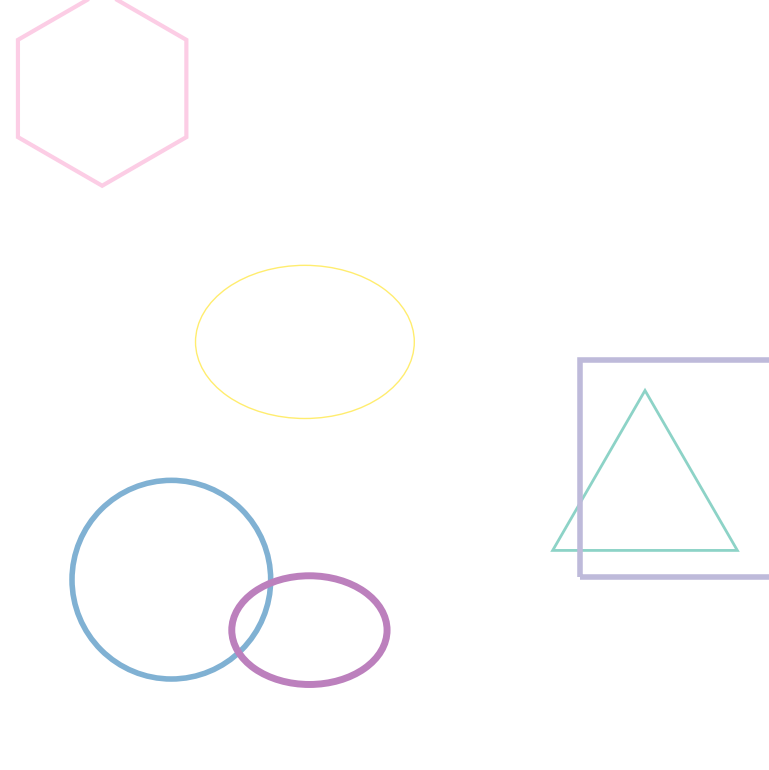[{"shape": "triangle", "thickness": 1, "radius": 0.69, "center": [0.838, 0.354]}, {"shape": "square", "thickness": 2, "radius": 0.7, "center": [0.894, 0.392]}, {"shape": "circle", "thickness": 2, "radius": 0.65, "center": [0.223, 0.247]}, {"shape": "hexagon", "thickness": 1.5, "radius": 0.63, "center": [0.133, 0.885]}, {"shape": "oval", "thickness": 2.5, "radius": 0.5, "center": [0.402, 0.182]}, {"shape": "oval", "thickness": 0.5, "radius": 0.71, "center": [0.396, 0.556]}]